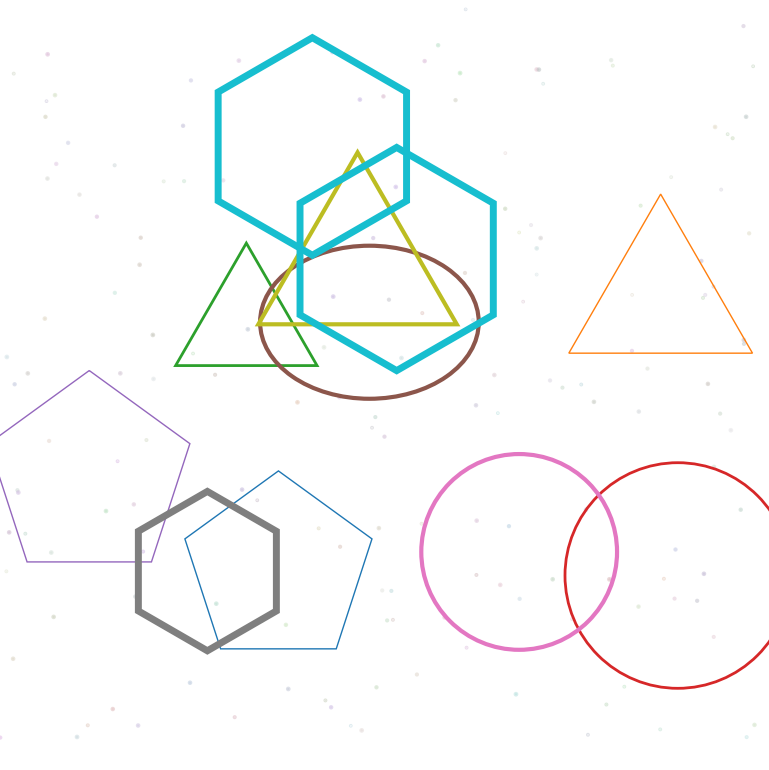[{"shape": "pentagon", "thickness": 0.5, "radius": 0.64, "center": [0.362, 0.261]}, {"shape": "triangle", "thickness": 0.5, "radius": 0.69, "center": [0.858, 0.61]}, {"shape": "triangle", "thickness": 1, "radius": 0.53, "center": [0.32, 0.578]}, {"shape": "circle", "thickness": 1, "radius": 0.73, "center": [0.88, 0.253]}, {"shape": "pentagon", "thickness": 0.5, "radius": 0.69, "center": [0.116, 0.381]}, {"shape": "oval", "thickness": 1.5, "radius": 0.71, "center": [0.48, 0.582]}, {"shape": "circle", "thickness": 1.5, "radius": 0.64, "center": [0.674, 0.283]}, {"shape": "hexagon", "thickness": 2.5, "radius": 0.52, "center": [0.269, 0.258]}, {"shape": "triangle", "thickness": 1.5, "radius": 0.74, "center": [0.464, 0.653]}, {"shape": "hexagon", "thickness": 2.5, "radius": 0.71, "center": [0.406, 0.81]}, {"shape": "hexagon", "thickness": 2.5, "radius": 0.72, "center": [0.515, 0.664]}]